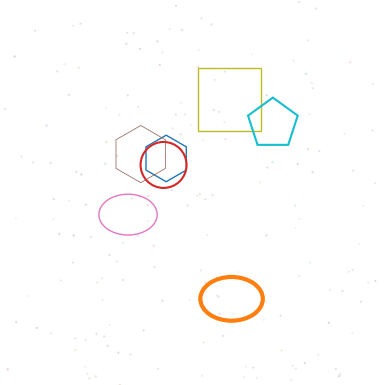[{"shape": "hexagon", "thickness": 1, "radius": 0.3, "center": [0.432, 0.588]}, {"shape": "oval", "thickness": 3, "radius": 0.41, "center": [0.602, 0.224]}, {"shape": "circle", "thickness": 1.5, "radius": 0.3, "center": [0.425, 0.572]}, {"shape": "hexagon", "thickness": 0.5, "radius": 0.37, "center": [0.366, 0.6]}, {"shape": "oval", "thickness": 1, "radius": 0.38, "center": [0.333, 0.443]}, {"shape": "square", "thickness": 1, "radius": 0.41, "center": [0.596, 0.741]}, {"shape": "pentagon", "thickness": 1.5, "radius": 0.34, "center": [0.709, 0.679]}]